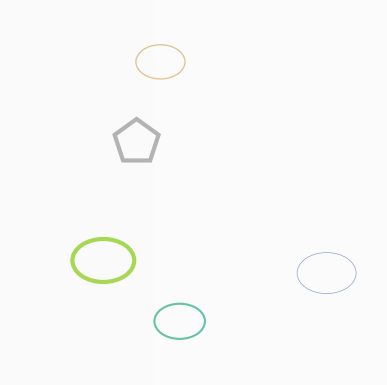[{"shape": "oval", "thickness": 1.5, "radius": 0.33, "center": [0.464, 0.165]}, {"shape": "oval", "thickness": 0.5, "radius": 0.38, "center": [0.843, 0.291]}, {"shape": "oval", "thickness": 3, "radius": 0.4, "center": [0.267, 0.323]}, {"shape": "oval", "thickness": 1, "radius": 0.32, "center": [0.414, 0.839]}, {"shape": "pentagon", "thickness": 3, "radius": 0.3, "center": [0.353, 0.631]}]